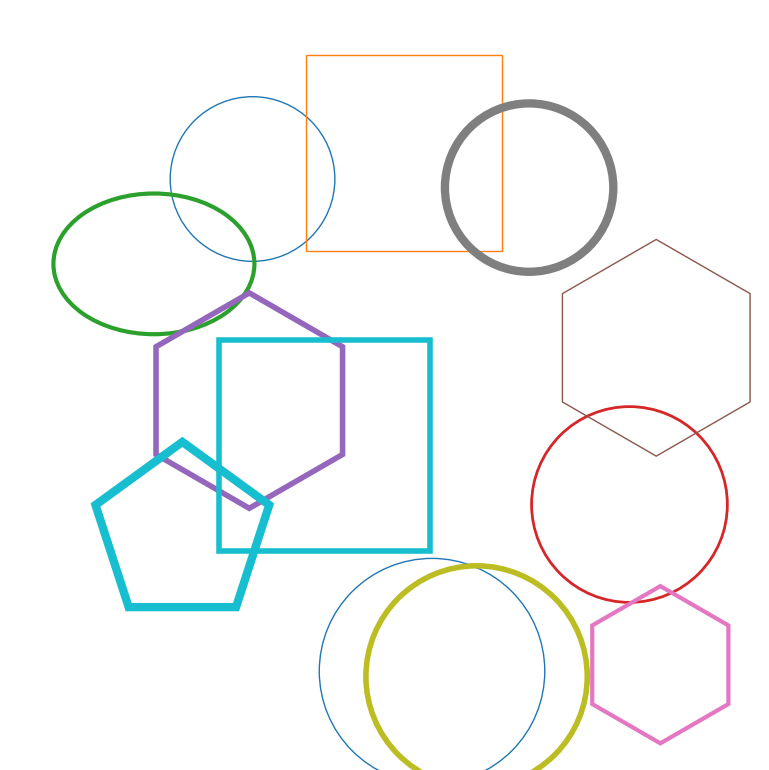[{"shape": "circle", "thickness": 0.5, "radius": 0.73, "center": [0.561, 0.128]}, {"shape": "circle", "thickness": 0.5, "radius": 0.53, "center": [0.328, 0.767]}, {"shape": "square", "thickness": 0.5, "radius": 0.64, "center": [0.525, 0.801]}, {"shape": "oval", "thickness": 1.5, "radius": 0.65, "center": [0.2, 0.657]}, {"shape": "circle", "thickness": 1, "radius": 0.64, "center": [0.817, 0.345]}, {"shape": "hexagon", "thickness": 2, "radius": 0.7, "center": [0.324, 0.48]}, {"shape": "hexagon", "thickness": 0.5, "radius": 0.7, "center": [0.852, 0.548]}, {"shape": "hexagon", "thickness": 1.5, "radius": 0.51, "center": [0.858, 0.137]}, {"shape": "circle", "thickness": 3, "radius": 0.55, "center": [0.687, 0.756]}, {"shape": "circle", "thickness": 2, "radius": 0.72, "center": [0.619, 0.121]}, {"shape": "pentagon", "thickness": 3, "radius": 0.59, "center": [0.237, 0.308]}, {"shape": "square", "thickness": 2, "radius": 0.69, "center": [0.421, 0.421]}]